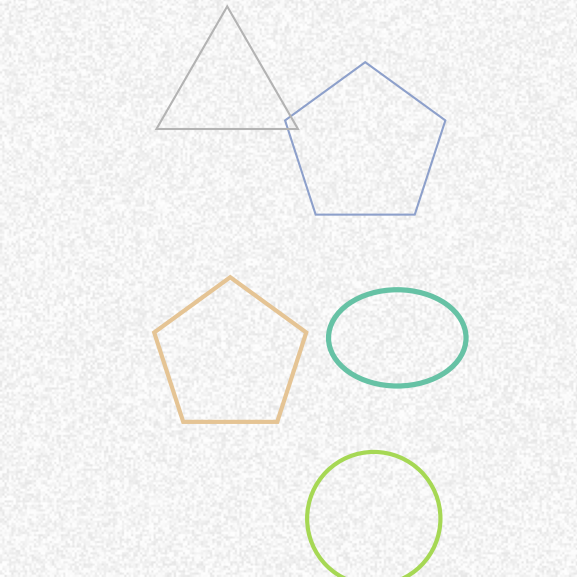[{"shape": "oval", "thickness": 2.5, "radius": 0.6, "center": [0.688, 0.414]}, {"shape": "pentagon", "thickness": 1, "radius": 0.73, "center": [0.632, 0.746]}, {"shape": "circle", "thickness": 2, "radius": 0.58, "center": [0.647, 0.101]}, {"shape": "pentagon", "thickness": 2, "radius": 0.69, "center": [0.399, 0.381]}, {"shape": "triangle", "thickness": 1, "radius": 0.71, "center": [0.393, 0.847]}]